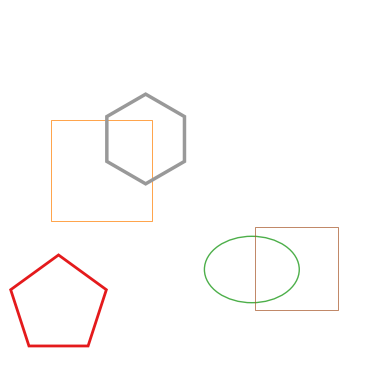[{"shape": "pentagon", "thickness": 2, "radius": 0.65, "center": [0.152, 0.207]}, {"shape": "oval", "thickness": 1, "radius": 0.62, "center": [0.654, 0.3]}, {"shape": "square", "thickness": 0.5, "radius": 0.66, "center": [0.264, 0.558]}, {"shape": "square", "thickness": 0.5, "radius": 0.54, "center": [0.77, 0.303]}, {"shape": "hexagon", "thickness": 2.5, "radius": 0.58, "center": [0.378, 0.639]}]